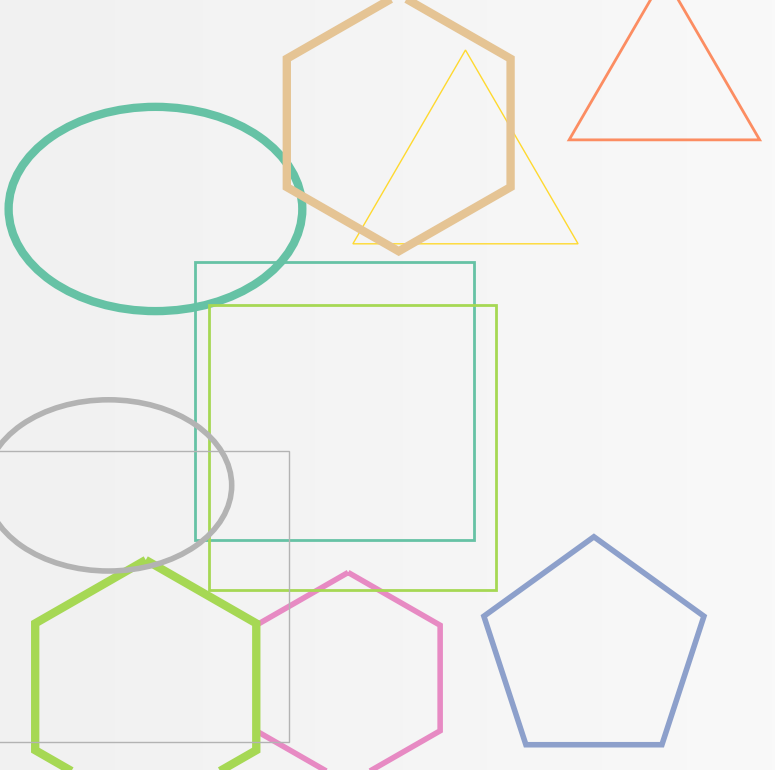[{"shape": "square", "thickness": 1, "radius": 0.9, "center": [0.432, 0.48]}, {"shape": "oval", "thickness": 3, "radius": 0.95, "center": [0.201, 0.729]}, {"shape": "triangle", "thickness": 1, "radius": 0.71, "center": [0.857, 0.889]}, {"shape": "pentagon", "thickness": 2, "radius": 0.75, "center": [0.766, 0.154]}, {"shape": "hexagon", "thickness": 2, "radius": 0.69, "center": [0.449, 0.119]}, {"shape": "hexagon", "thickness": 3, "radius": 0.82, "center": [0.188, 0.108]}, {"shape": "square", "thickness": 1, "radius": 0.93, "center": [0.455, 0.419]}, {"shape": "triangle", "thickness": 0.5, "radius": 0.84, "center": [0.601, 0.767]}, {"shape": "hexagon", "thickness": 3, "radius": 0.83, "center": [0.514, 0.84]}, {"shape": "square", "thickness": 0.5, "radius": 0.94, "center": [0.184, 0.226]}, {"shape": "oval", "thickness": 2, "radius": 0.79, "center": [0.14, 0.37]}]